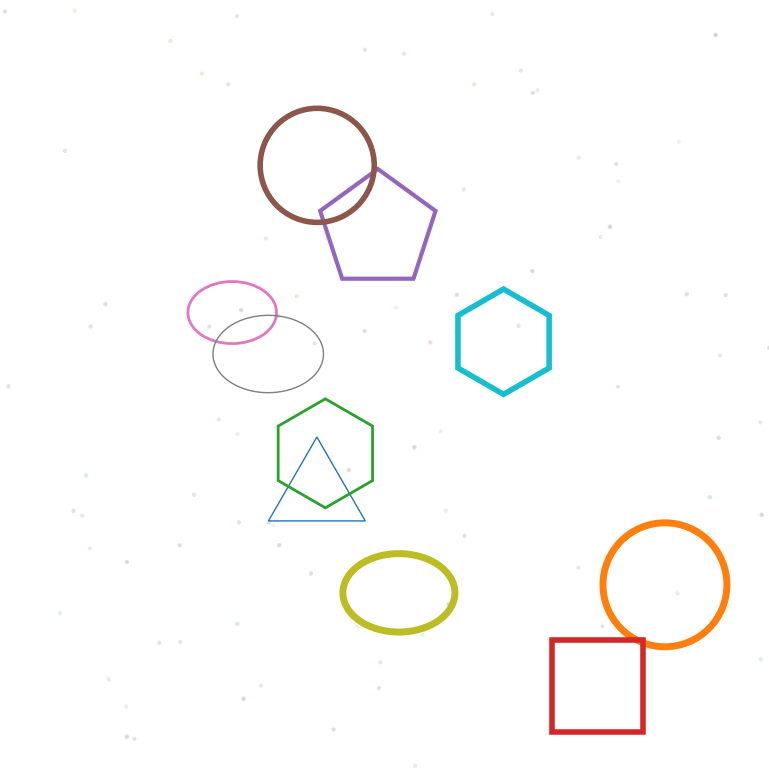[{"shape": "triangle", "thickness": 0.5, "radius": 0.36, "center": [0.412, 0.36]}, {"shape": "circle", "thickness": 2.5, "radius": 0.4, "center": [0.864, 0.241]}, {"shape": "hexagon", "thickness": 1, "radius": 0.35, "center": [0.423, 0.411]}, {"shape": "square", "thickness": 2, "radius": 0.3, "center": [0.776, 0.109]}, {"shape": "pentagon", "thickness": 1.5, "radius": 0.39, "center": [0.491, 0.702]}, {"shape": "circle", "thickness": 2, "radius": 0.37, "center": [0.412, 0.785]}, {"shape": "oval", "thickness": 1, "radius": 0.29, "center": [0.302, 0.594]}, {"shape": "oval", "thickness": 0.5, "radius": 0.36, "center": [0.348, 0.54]}, {"shape": "oval", "thickness": 2.5, "radius": 0.36, "center": [0.518, 0.23]}, {"shape": "hexagon", "thickness": 2, "radius": 0.34, "center": [0.654, 0.556]}]